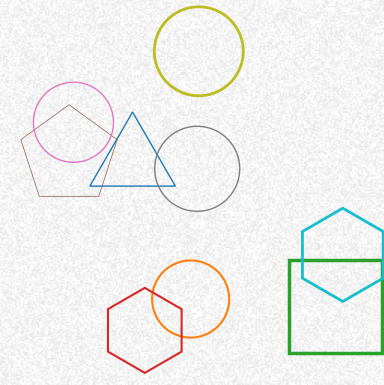[{"shape": "triangle", "thickness": 1, "radius": 0.64, "center": [0.344, 0.581]}, {"shape": "circle", "thickness": 1.5, "radius": 0.5, "center": [0.495, 0.223]}, {"shape": "square", "thickness": 2.5, "radius": 0.6, "center": [0.872, 0.203]}, {"shape": "hexagon", "thickness": 1.5, "radius": 0.55, "center": [0.376, 0.142]}, {"shape": "pentagon", "thickness": 0.5, "radius": 0.66, "center": [0.179, 0.597]}, {"shape": "circle", "thickness": 1, "radius": 0.52, "center": [0.191, 0.682]}, {"shape": "circle", "thickness": 1, "radius": 0.55, "center": [0.512, 0.562]}, {"shape": "circle", "thickness": 2, "radius": 0.58, "center": [0.516, 0.867]}, {"shape": "hexagon", "thickness": 2, "radius": 0.61, "center": [0.89, 0.338]}]